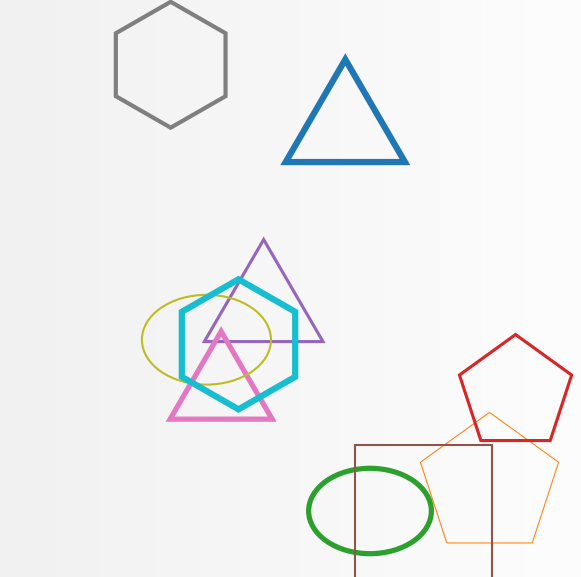[{"shape": "triangle", "thickness": 3, "radius": 0.59, "center": [0.594, 0.778]}, {"shape": "pentagon", "thickness": 0.5, "radius": 0.62, "center": [0.842, 0.16]}, {"shape": "oval", "thickness": 2.5, "radius": 0.53, "center": [0.637, 0.114]}, {"shape": "pentagon", "thickness": 1.5, "radius": 0.51, "center": [0.887, 0.318]}, {"shape": "triangle", "thickness": 1.5, "radius": 0.59, "center": [0.454, 0.467]}, {"shape": "square", "thickness": 1, "radius": 0.59, "center": [0.729, 0.11]}, {"shape": "triangle", "thickness": 2.5, "radius": 0.51, "center": [0.38, 0.324]}, {"shape": "hexagon", "thickness": 2, "radius": 0.54, "center": [0.294, 0.887]}, {"shape": "oval", "thickness": 1, "radius": 0.56, "center": [0.355, 0.411]}, {"shape": "hexagon", "thickness": 3, "radius": 0.56, "center": [0.41, 0.403]}]